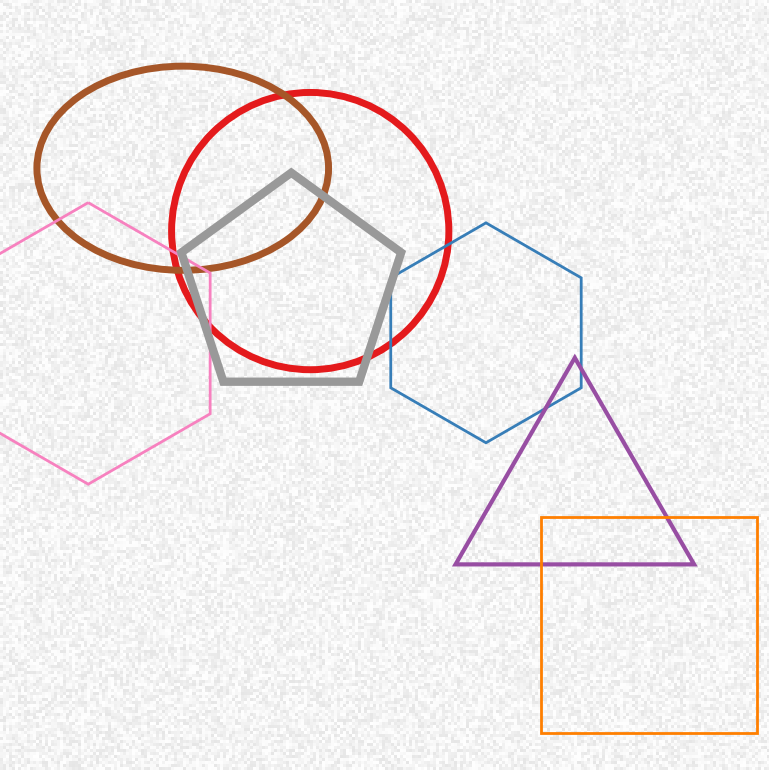[{"shape": "circle", "thickness": 2.5, "radius": 0.9, "center": [0.403, 0.7]}, {"shape": "hexagon", "thickness": 1, "radius": 0.71, "center": [0.631, 0.568]}, {"shape": "triangle", "thickness": 1.5, "radius": 0.89, "center": [0.747, 0.356]}, {"shape": "square", "thickness": 1, "radius": 0.7, "center": [0.843, 0.188]}, {"shape": "oval", "thickness": 2.5, "radius": 0.95, "center": [0.237, 0.781]}, {"shape": "hexagon", "thickness": 1, "radius": 0.91, "center": [0.115, 0.554]}, {"shape": "pentagon", "thickness": 3, "radius": 0.75, "center": [0.378, 0.626]}]